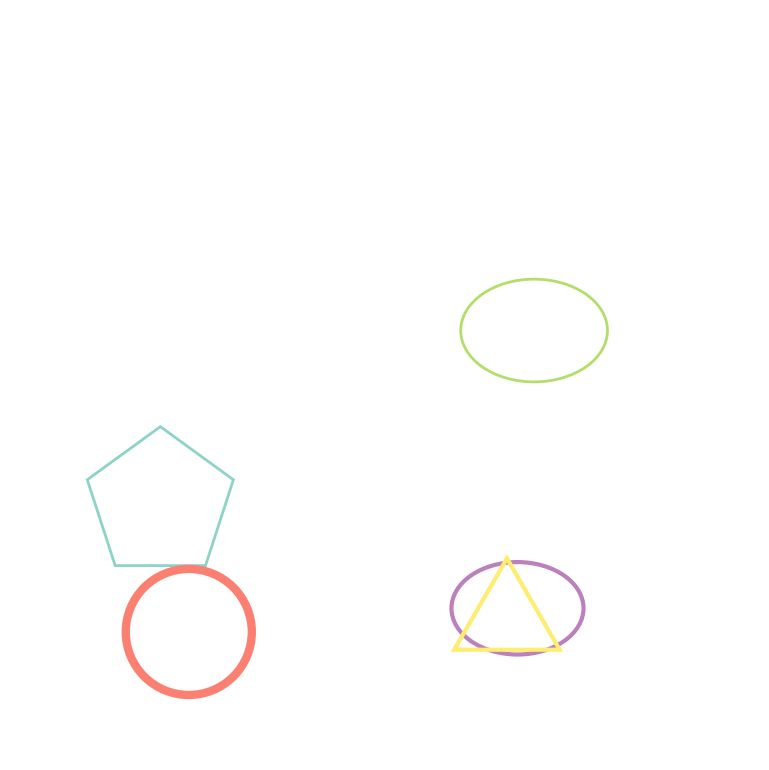[{"shape": "pentagon", "thickness": 1, "radius": 0.5, "center": [0.208, 0.346]}, {"shape": "circle", "thickness": 3, "radius": 0.41, "center": [0.245, 0.179]}, {"shape": "oval", "thickness": 1, "radius": 0.48, "center": [0.694, 0.571]}, {"shape": "oval", "thickness": 1.5, "radius": 0.43, "center": [0.672, 0.21]}, {"shape": "triangle", "thickness": 1.5, "radius": 0.4, "center": [0.658, 0.196]}]